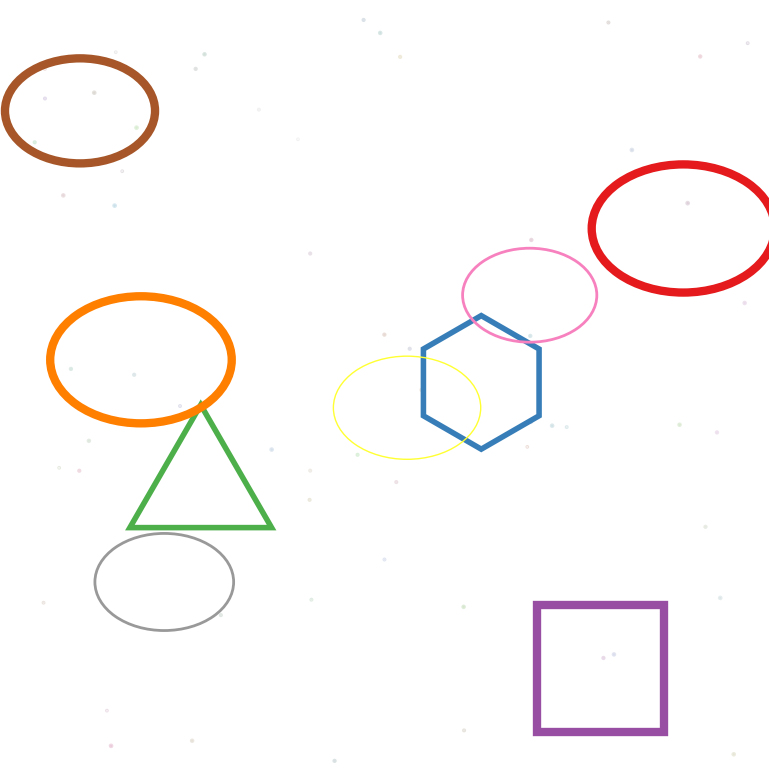[{"shape": "oval", "thickness": 3, "radius": 0.59, "center": [0.887, 0.703]}, {"shape": "hexagon", "thickness": 2, "radius": 0.43, "center": [0.625, 0.503]}, {"shape": "triangle", "thickness": 2, "radius": 0.53, "center": [0.261, 0.368]}, {"shape": "square", "thickness": 3, "radius": 0.41, "center": [0.78, 0.132]}, {"shape": "oval", "thickness": 3, "radius": 0.59, "center": [0.183, 0.533]}, {"shape": "oval", "thickness": 0.5, "radius": 0.48, "center": [0.529, 0.47]}, {"shape": "oval", "thickness": 3, "radius": 0.49, "center": [0.104, 0.856]}, {"shape": "oval", "thickness": 1, "radius": 0.44, "center": [0.688, 0.617]}, {"shape": "oval", "thickness": 1, "radius": 0.45, "center": [0.213, 0.244]}]